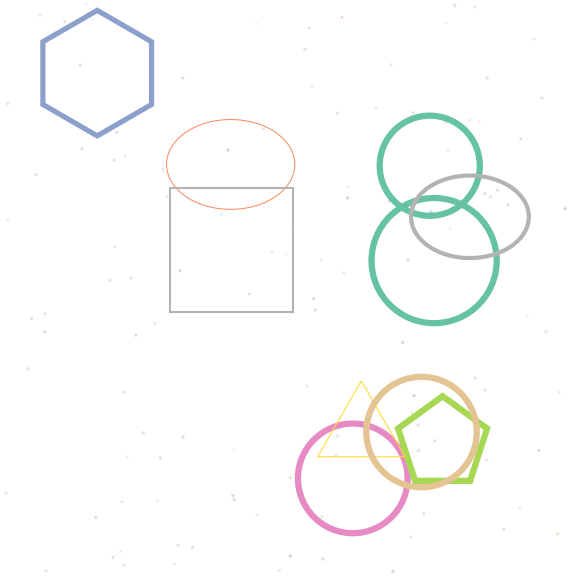[{"shape": "circle", "thickness": 3, "radius": 0.43, "center": [0.744, 0.712]}, {"shape": "circle", "thickness": 3, "radius": 0.54, "center": [0.752, 0.548]}, {"shape": "oval", "thickness": 0.5, "radius": 0.56, "center": [0.399, 0.714]}, {"shape": "hexagon", "thickness": 2.5, "radius": 0.54, "center": [0.168, 0.873]}, {"shape": "circle", "thickness": 3, "radius": 0.47, "center": [0.611, 0.171]}, {"shape": "pentagon", "thickness": 3, "radius": 0.41, "center": [0.766, 0.232]}, {"shape": "triangle", "thickness": 0.5, "radius": 0.44, "center": [0.626, 0.252]}, {"shape": "circle", "thickness": 3, "radius": 0.48, "center": [0.73, 0.251]}, {"shape": "oval", "thickness": 2, "radius": 0.51, "center": [0.814, 0.624]}, {"shape": "square", "thickness": 1, "radius": 0.53, "center": [0.401, 0.566]}]